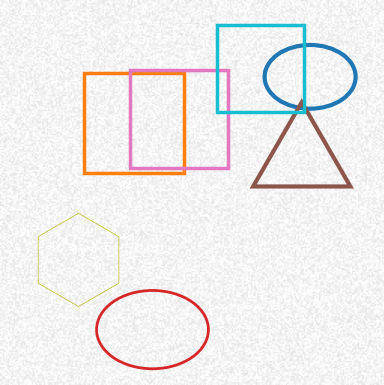[{"shape": "oval", "thickness": 3, "radius": 0.59, "center": [0.806, 0.8]}, {"shape": "square", "thickness": 2.5, "radius": 0.65, "center": [0.348, 0.681]}, {"shape": "oval", "thickness": 2, "radius": 0.73, "center": [0.396, 0.144]}, {"shape": "triangle", "thickness": 3, "radius": 0.73, "center": [0.784, 0.589]}, {"shape": "square", "thickness": 2.5, "radius": 0.64, "center": [0.465, 0.691]}, {"shape": "hexagon", "thickness": 0.5, "radius": 0.6, "center": [0.204, 0.325]}, {"shape": "square", "thickness": 2.5, "radius": 0.56, "center": [0.677, 0.822]}]